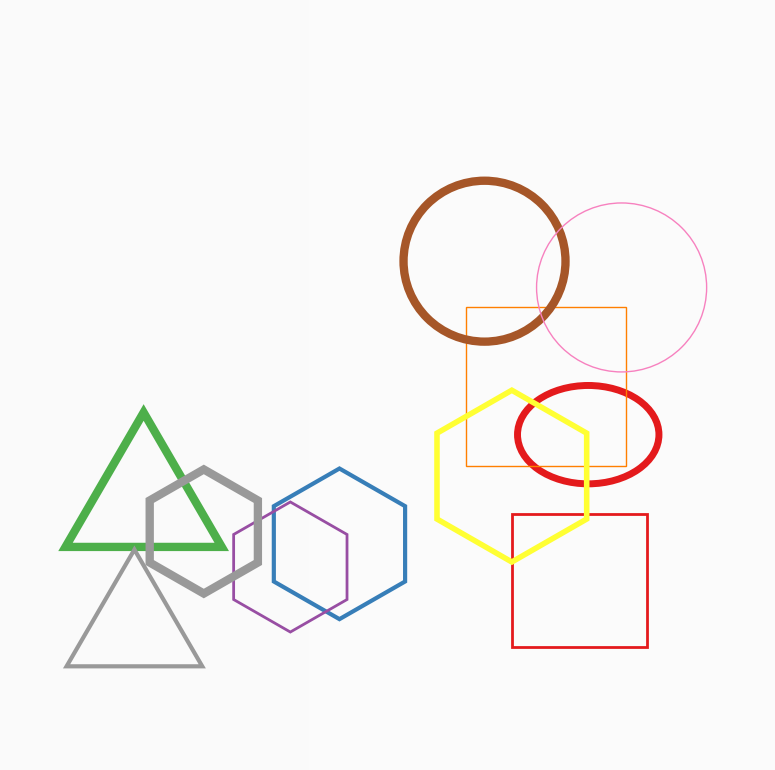[{"shape": "square", "thickness": 1, "radius": 0.43, "center": [0.748, 0.246]}, {"shape": "oval", "thickness": 2.5, "radius": 0.46, "center": [0.759, 0.436]}, {"shape": "hexagon", "thickness": 1.5, "radius": 0.49, "center": [0.438, 0.294]}, {"shape": "triangle", "thickness": 3, "radius": 0.58, "center": [0.185, 0.348]}, {"shape": "hexagon", "thickness": 1, "radius": 0.42, "center": [0.375, 0.264]}, {"shape": "square", "thickness": 0.5, "radius": 0.52, "center": [0.704, 0.498]}, {"shape": "hexagon", "thickness": 2, "radius": 0.56, "center": [0.66, 0.382]}, {"shape": "circle", "thickness": 3, "radius": 0.52, "center": [0.625, 0.661]}, {"shape": "circle", "thickness": 0.5, "radius": 0.55, "center": [0.802, 0.627]}, {"shape": "hexagon", "thickness": 3, "radius": 0.4, "center": [0.263, 0.31]}, {"shape": "triangle", "thickness": 1.5, "radius": 0.51, "center": [0.173, 0.185]}]